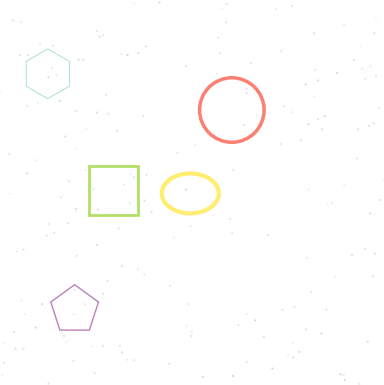[{"shape": "hexagon", "thickness": 0.5, "radius": 0.32, "center": [0.124, 0.808]}, {"shape": "circle", "thickness": 2.5, "radius": 0.42, "center": [0.602, 0.714]}, {"shape": "square", "thickness": 2, "radius": 0.32, "center": [0.295, 0.506]}, {"shape": "pentagon", "thickness": 1, "radius": 0.33, "center": [0.194, 0.195]}, {"shape": "oval", "thickness": 3, "radius": 0.37, "center": [0.494, 0.498]}]